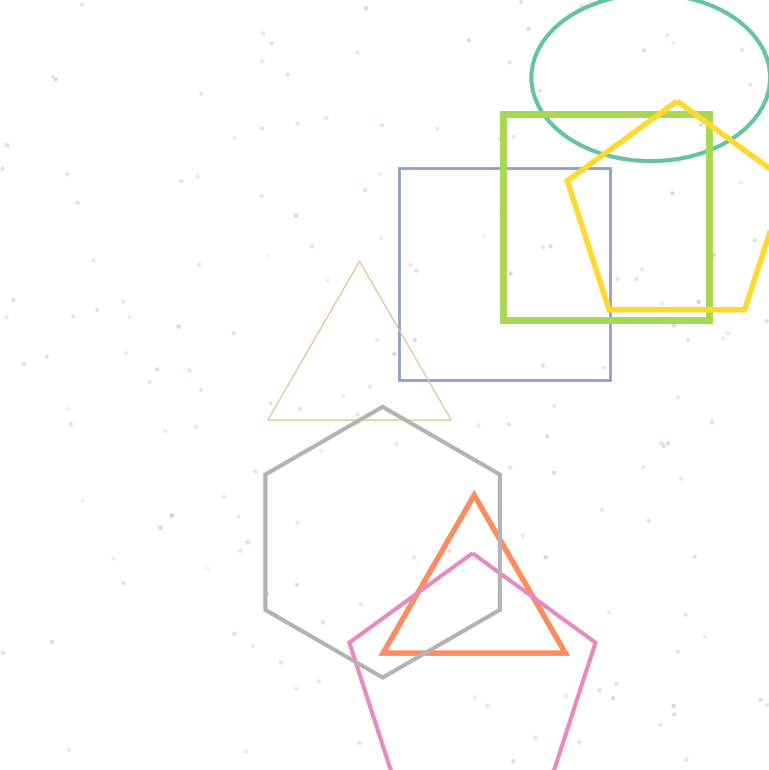[{"shape": "oval", "thickness": 1.5, "radius": 0.78, "center": [0.845, 0.899]}, {"shape": "triangle", "thickness": 2, "radius": 0.68, "center": [0.616, 0.22]}, {"shape": "square", "thickness": 1, "radius": 0.69, "center": [0.655, 0.644]}, {"shape": "pentagon", "thickness": 1.5, "radius": 0.84, "center": [0.614, 0.113]}, {"shape": "square", "thickness": 2.5, "radius": 0.67, "center": [0.787, 0.718]}, {"shape": "pentagon", "thickness": 2, "radius": 0.75, "center": [0.879, 0.719]}, {"shape": "triangle", "thickness": 0.5, "radius": 0.69, "center": [0.467, 0.523]}, {"shape": "hexagon", "thickness": 1.5, "radius": 0.88, "center": [0.497, 0.296]}]